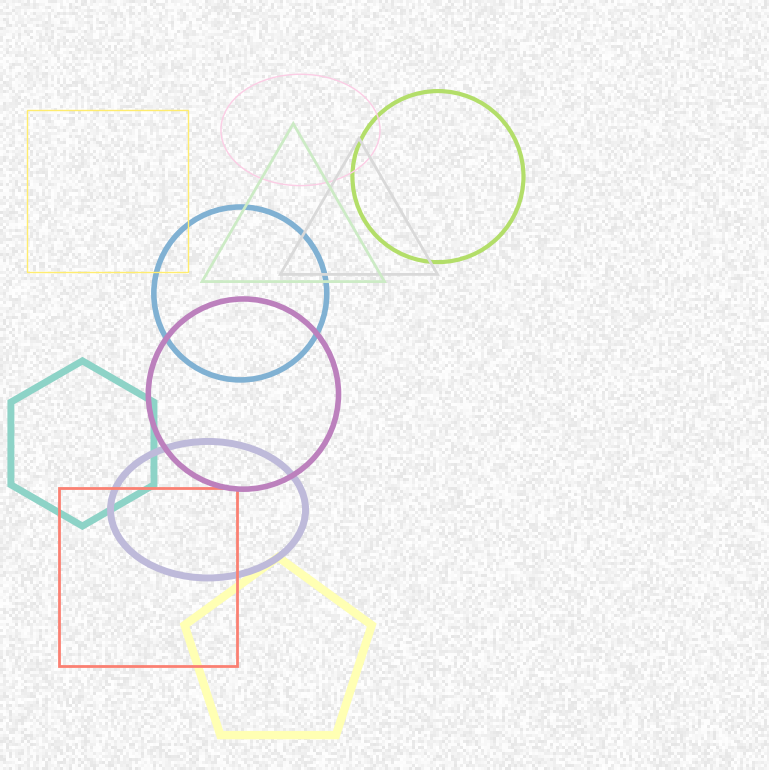[{"shape": "hexagon", "thickness": 2.5, "radius": 0.54, "center": [0.107, 0.424]}, {"shape": "pentagon", "thickness": 3, "radius": 0.64, "center": [0.361, 0.149]}, {"shape": "oval", "thickness": 2.5, "radius": 0.63, "center": [0.27, 0.338]}, {"shape": "square", "thickness": 1, "radius": 0.58, "center": [0.192, 0.251]}, {"shape": "circle", "thickness": 2, "radius": 0.56, "center": [0.312, 0.619]}, {"shape": "circle", "thickness": 1.5, "radius": 0.56, "center": [0.569, 0.771]}, {"shape": "oval", "thickness": 0.5, "radius": 0.52, "center": [0.39, 0.831]}, {"shape": "triangle", "thickness": 1, "radius": 0.59, "center": [0.466, 0.703]}, {"shape": "circle", "thickness": 2, "radius": 0.62, "center": [0.316, 0.488]}, {"shape": "triangle", "thickness": 1, "radius": 0.68, "center": [0.381, 0.703]}, {"shape": "square", "thickness": 0.5, "radius": 0.52, "center": [0.14, 0.752]}]